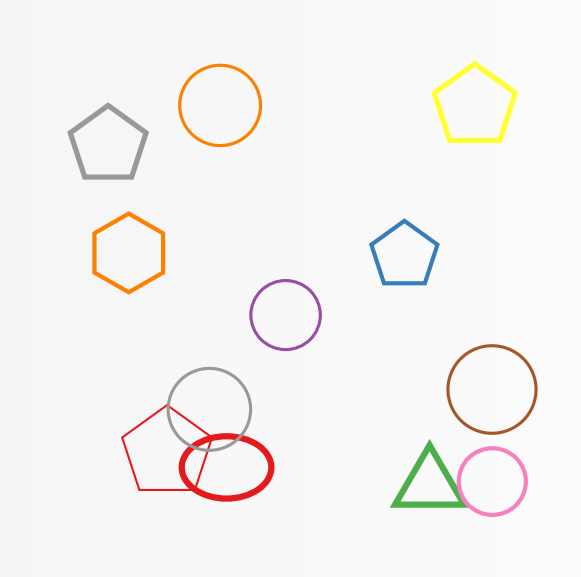[{"shape": "pentagon", "thickness": 1, "radius": 0.41, "center": [0.287, 0.216]}, {"shape": "oval", "thickness": 3, "radius": 0.39, "center": [0.39, 0.19]}, {"shape": "pentagon", "thickness": 2, "radius": 0.3, "center": [0.696, 0.557]}, {"shape": "triangle", "thickness": 3, "radius": 0.34, "center": [0.739, 0.16]}, {"shape": "circle", "thickness": 1.5, "radius": 0.3, "center": [0.491, 0.454]}, {"shape": "hexagon", "thickness": 2, "radius": 0.34, "center": [0.222, 0.561]}, {"shape": "circle", "thickness": 1.5, "radius": 0.35, "center": [0.379, 0.817]}, {"shape": "pentagon", "thickness": 2.5, "radius": 0.37, "center": [0.817, 0.815]}, {"shape": "circle", "thickness": 1.5, "radius": 0.38, "center": [0.846, 0.325]}, {"shape": "circle", "thickness": 2, "radius": 0.29, "center": [0.847, 0.165]}, {"shape": "circle", "thickness": 1.5, "radius": 0.35, "center": [0.36, 0.29]}, {"shape": "pentagon", "thickness": 2.5, "radius": 0.34, "center": [0.186, 0.748]}]